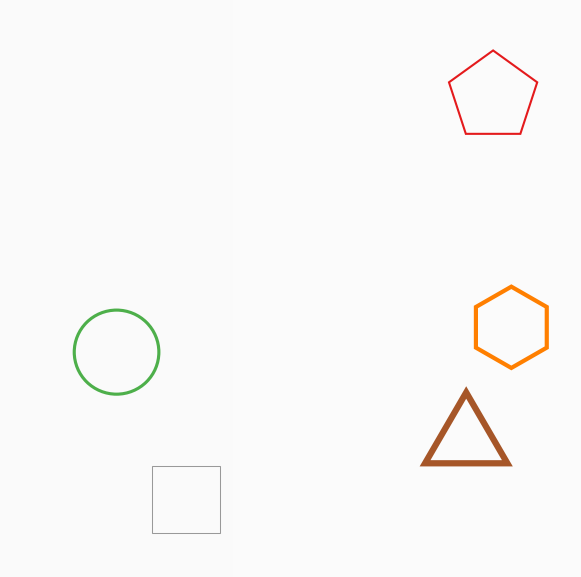[{"shape": "pentagon", "thickness": 1, "radius": 0.4, "center": [0.848, 0.832]}, {"shape": "circle", "thickness": 1.5, "radius": 0.36, "center": [0.201, 0.389]}, {"shape": "hexagon", "thickness": 2, "radius": 0.35, "center": [0.88, 0.432]}, {"shape": "triangle", "thickness": 3, "radius": 0.41, "center": [0.802, 0.238]}, {"shape": "square", "thickness": 0.5, "radius": 0.29, "center": [0.32, 0.135]}]